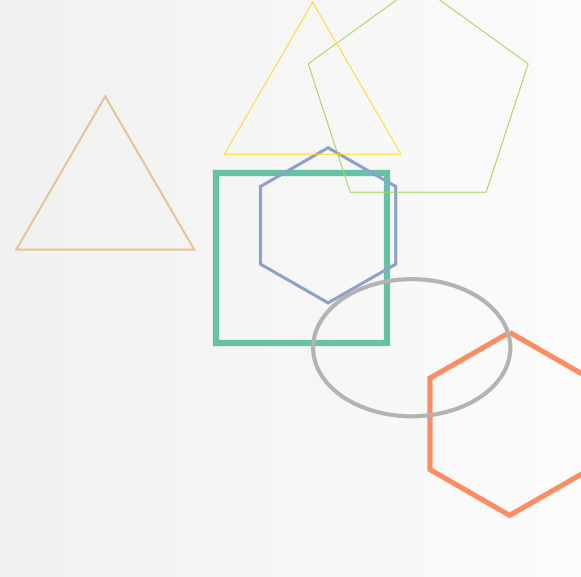[{"shape": "square", "thickness": 3, "radius": 0.74, "center": [0.518, 0.553]}, {"shape": "hexagon", "thickness": 2.5, "radius": 0.79, "center": [0.877, 0.265]}, {"shape": "hexagon", "thickness": 1.5, "radius": 0.67, "center": [0.564, 0.609]}, {"shape": "pentagon", "thickness": 0.5, "radius": 0.99, "center": [0.719, 0.827]}, {"shape": "triangle", "thickness": 0.5, "radius": 0.88, "center": [0.538, 0.82]}, {"shape": "triangle", "thickness": 1, "radius": 0.88, "center": [0.181, 0.655]}, {"shape": "oval", "thickness": 2, "radius": 0.85, "center": [0.708, 0.397]}]